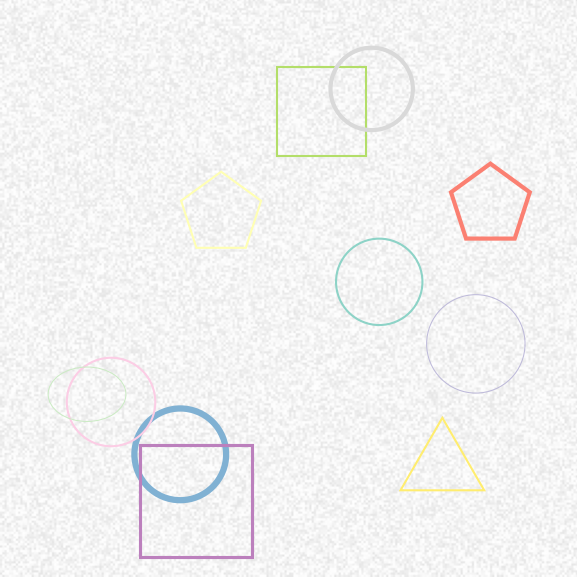[{"shape": "circle", "thickness": 1, "radius": 0.37, "center": [0.657, 0.511]}, {"shape": "pentagon", "thickness": 1, "radius": 0.36, "center": [0.383, 0.629]}, {"shape": "circle", "thickness": 0.5, "radius": 0.43, "center": [0.824, 0.404]}, {"shape": "pentagon", "thickness": 2, "radius": 0.36, "center": [0.849, 0.644]}, {"shape": "circle", "thickness": 3, "radius": 0.4, "center": [0.312, 0.212]}, {"shape": "square", "thickness": 1, "radius": 0.38, "center": [0.557, 0.806]}, {"shape": "circle", "thickness": 1, "radius": 0.38, "center": [0.192, 0.303]}, {"shape": "circle", "thickness": 2, "radius": 0.36, "center": [0.644, 0.845]}, {"shape": "square", "thickness": 1.5, "radius": 0.49, "center": [0.34, 0.131]}, {"shape": "oval", "thickness": 0.5, "radius": 0.34, "center": [0.151, 0.316]}, {"shape": "triangle", "thickness": 1, "radius": 0.42, "center": [0.766, 0.192]}]